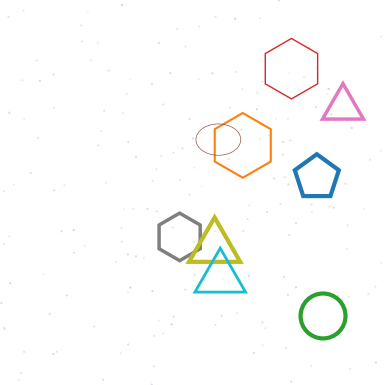[{"shape": "pentagon", "thickness": 3, "radius": 0.3, "center": [0.823, 0.539]}, {"shape": "hexagon", "thickness": 1.5, "radius": 0.42, "center": [0.631, 0.622]}, {"shape": "circle", "thickness": 3, "radius": 0.29, "center": [0.839, 0.179]}, {"shape": "hexagon", "thickness": 1, "radius": 0.39, "center": [0.757, 0.822]}, {"shape": "oval", "thickness": 0.5, "radius": 0.29, "center": [0.567, 0.637]}, {"shape": "triangle", "thickness": 2.5, "radius": 0.31, "center": [0.891, 0.721]}, {"shape": "hexagon", "thickness": 2.5, "radius": 0.31, "center": [0.467, 0.385]}, {"shape": "triangle", "thickness": 3, "radius": 0.38, "center": [0.557, 0.358]}, {"shape": "triangle", "thickness": 2, "radius": 0.38, "center": [0.572, 0.279]}]